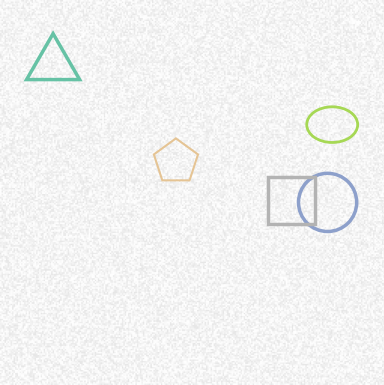[{"shape": "triangle", "thickness": 2.5, "radius": 0.4, "center": [0.138, 0.833]}, {"shape": "circle", "thickness": 2.5, "radius": 0.38, "center": [0.851, 0.474]}, {"shape": "oval", "thickness": 2, "radius": 0.33, "center": [0.863, 0.676]}, {"shape": "pentagon", "thickness": 1.5, "radius": 0.3, "center": [0.457, 0.58]}, {"shape": "square", "thickness": 2.5, "radius": 0.3, "center": [0.757, 0.48]}]